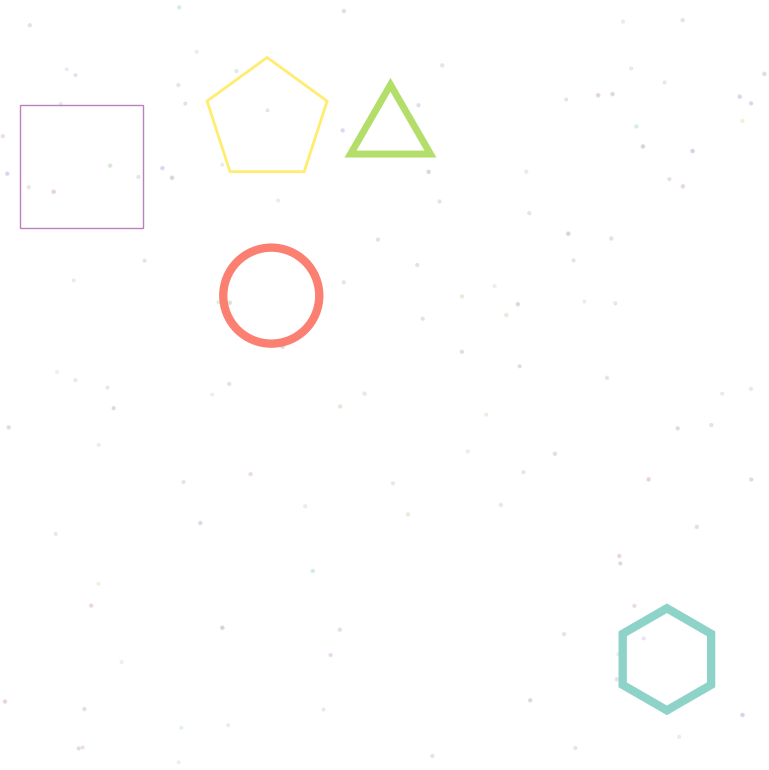[{"shape": "hexagon", "thickness": 3, "radius": 0.33, "center": [0.866, 0.144]}, {"shape": "circle", "thickness": 3, "radius": 0.31, "center": [0.352, 0.616]}, {"shape": "triangle", "thickness": 2.5, "radius": 0.3, "center": [0.507, 0.83]}, {"shape": "square", "thickness": 0.5, "radius": 0.4, "center": [0.105, 0.784]}, {"shape": "pentagon", "thickness": 1, "radius": 0.41, "center": [0.347, 0.843]}]